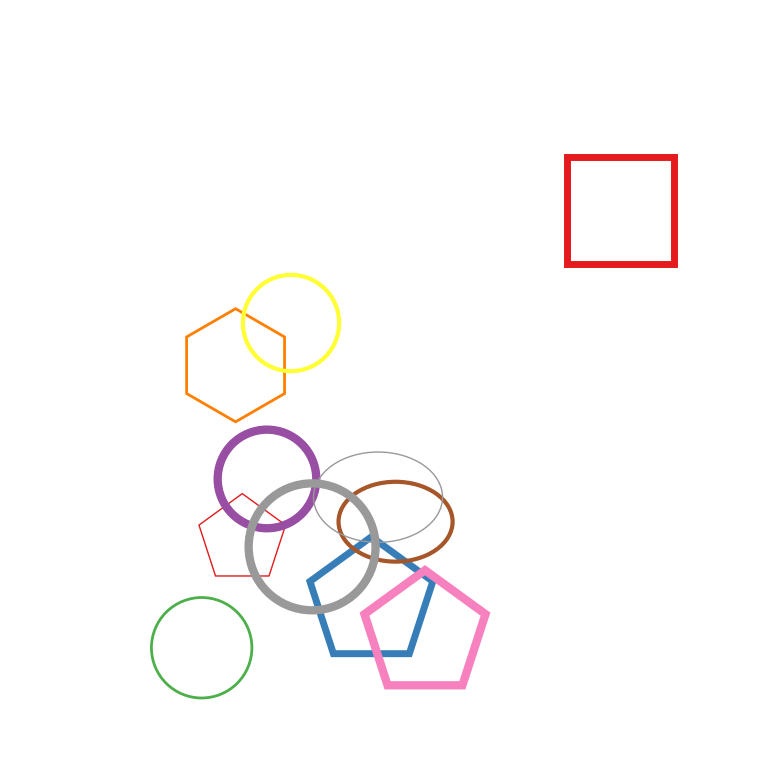[{"shape": "square", "thickness": 2.5, "radius": 0.35, "center": [0.806, 0.727]}, {"shape": "pentagon", "thickness": 0.5, "radius": 0.3, "center": [0.315, 0.3]}, {"shape": "pentagon", "thickness": 2.5, "radius": 0.42, "center": [0.482, 0.219]}, {"shape": "circle", "thickness": 1, "radius": 0.33, "center": [0.262, 0.159]}, {"shape": "circle", "thickness": 3, "radius": 0.32, "center": [0.347, 0.378]}, {"shape": "hexagon", "thickness": 1, "radius": 0.37, "center": [0.306, 0.526]}, {"shape": "circle", "thickness": 1.5, "radius": 0.31, "center": [0.378, 0.58]}, {"shape": "oval", "thickness": 1.5, "radius": 0.37, "center": [0.514, 0.322]}, {"shape": "pentagon", "thickness": 3, "radius": 0.41, "center": [0.552, 0.177]}, {"shape": "circle", "thickness": 3, "radius": 0.41, "center": [0.405, 0.29]}, {"shape": "oval", "thickness": 0.5, "radius": 0.42, "center": [0.491, 0.354]}]